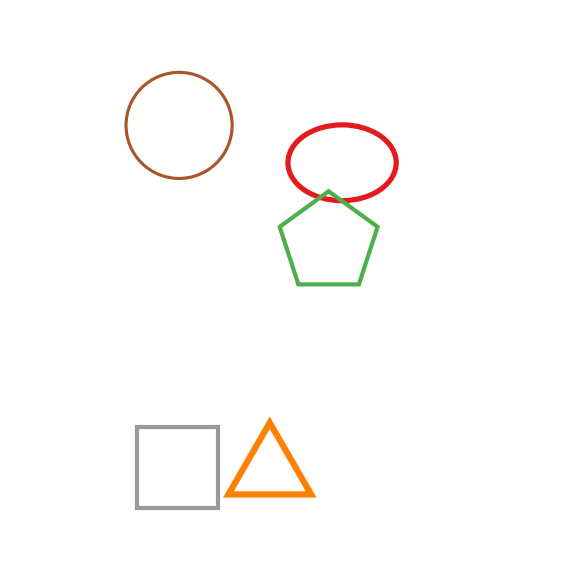[{"shape": "oval", "thickness": 2.5, "radius": 0.47, "center": [0.592, 0.717]}, {"shape": "pentagon", "thickness": 2, "radius": 0.45, "center": [0.569, 0.579]}, {"shape": "triangle", "thickness": 3, "radius": 0.41, "center": [0.467, 0.184]}, {"shape": "circle", "thickness": 1.5, "radius": 0.46, "center": [0.31, 0.782]}, {"shape": "square", "thickness": 2, "radius": 0.35, "center": [0.307, 0.189]}]